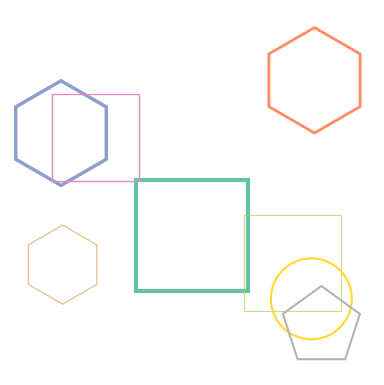[{"shape": "square", "thickness": 3, "radius": 0.72, "center": [0.498, 0.388]}, {"shape": "hexagon", "thickness": 2, "radius": 0.68, "center": [0.817, 0.791]}, {"shape": "hexagon", "thickness": 2.5, "radius": 0.68, "center": [0.158, 0.654]}, {"shape": "square", "thickness": 1, "radius": 0.57, "center": [0.247, 0.642]}, {"shape": "square", "thickness": 0.5, "radius": 0.63, "center": [0.76, 0.317]}, {"shape": "circle", "thickness": 1.5, "radius": 0.53, "center": [0.809, 0.224]}, {"shape": "hexagon", "thickness": 1, "radius": 0.51, "center": [0.163, 0.313]}, {"shape": "pentagon", "thickness": 1.5, "radius": 0.53, "center": [0.835, 0.152]}]